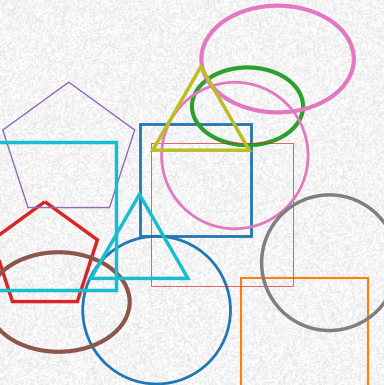[{"shape": "circle", "thickness": 2, "radius": 0.96, "center": [0.407, 0.194]}, {"shape": "square", "thickness": 2, "radius": 0.72, "center": [0.508, 0.532]}, {"shape": "square", "thickness": 1.5, "radius": 0.83, "center": [0.791, 0.112]}, {"shape": "oval", "thickness": 3, "radius": 0.72, "center": [0.643, 0.724]}, {"shape": "square", "thickness": 0.5, "radius": 0.92, "center": [0.578, 0.443]}, {"shape": "pentagon", "thickness": 2.5, "radius": 0.72, "center": [0.117, 0.333]}, {"shape": "pentagon", "thickness": 1, "radius": 0.9, "center": [0.179, 0.607]}, {"shape": "oval", "thickness": 3, "radius": 0.92, "center": [0.152, 0.216]}, {"shape": "circle", "thickness": 2, "radius": 0.95, "center": [0.61, 0.596]}, {"shape": "oval", "thickness": 3, "radius": 0.99, "center": [0.721, 0.847]}, {"shape": "circle", "thickness": 2.5, "radius": 0.88, "center": [0.856, 0.318]}, {"shape": "triangle", "thickness": 2.5, "radius": 0.72, "center": [0.522, 0.682]}, {"shape": "square", "thickness": 2.5, "radius": 0.96, "center": [0.108, 0.439]}, {"shape": "triangle", "thickness": 2.5, "radius": 0.73, "center": [0.362, 0.35]}]